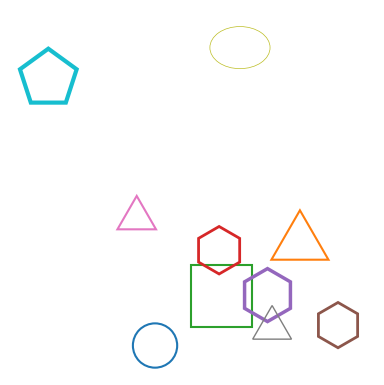[{"shape": "circle", "thickness": 1.5, "radius": 0.29, "center": [0.403, 0.103]}, {"shape": "triangle", "thickness": 1.5, "radius": 0.43, "center": [0.779, 0.368]}, {"shape": "square", "thickness": 1.5, "radius": 0.4, "center": [0.576, 0.231]}, {"shape": "hexagon", "thickness": 2, "radius": 0.31, "center": [0.569, 0.35]}, {"shape": "hexagon", "thickness": 2.5, "radius": 0.34, "center": [0.695, 0.234]}, {"shape": "hexagon", "thickness": 2, "radius": 0.29, "center": [0.878, 0.156]}, {"shape": "triangle", "thickness": 1.5, "radius": 0.29, "center": [0.355, 0.433]}, {"shape": "triangle", "thickness": 1, "radius": 0.29, "center": [0.707, 0.148]}, {"shape": "oval", "thickness": 0.5, "radius": 0.39, "center": [0.623, 0.876]}, {"shape": "pentagon", "thickness": 3, "radius": 0.39, "center": [0.126, 0.796]}]